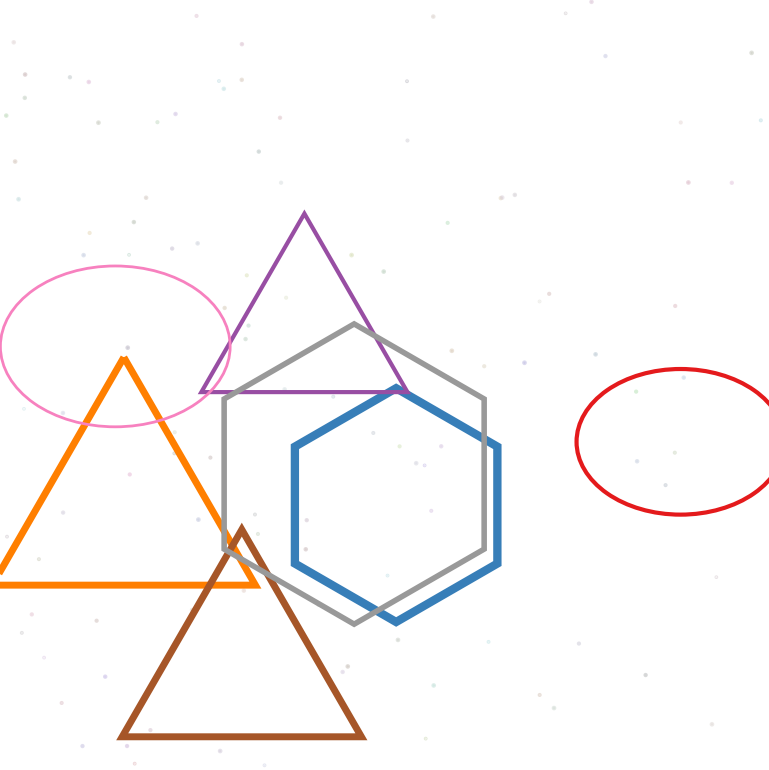[{"shape": "oval", "thickness": 1.5, "radius": 0.68, "center": [0.884, 0.426]}, {"shape": "hexagon", "thickness": 3, "radius": 0.76, "center": [0.514, 0.344]}, {"shape": "triangle", "thickness": 1.5, "radius": 0.77, "center": [0.395, 0.568]}, {"shape": "triangle", "thickness": 2.5, "radius": 0.99, "center": [0.161, 0.339]}, {"shape": "triangle", "thickness": 2.5, "radius": 0.9, "center": [0.314, 0.133]}, {"shape": "oval", "thickness": 1, "radius": 0.75, "center": [0.15, 0.55]}, {"shape": "hexagon", "thickness": 2, "radius": 0.97, "center": [0.46, 0.384]}]